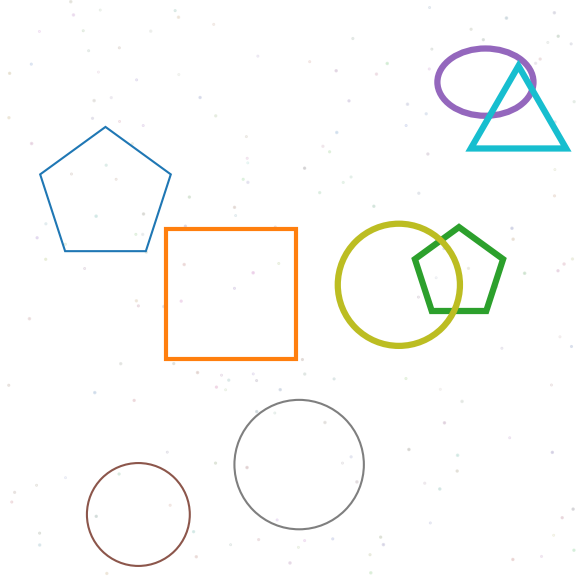[{"shape": "pentagon", "thickness": 1, "radius": 0.59, "center": [0.183, 0.66]}, {"shape": "square", "thickness": 2, "radius": 0.56, "center": [0.399, 0.49]}, {"shape": "pentagon", "thickness": 3, "radius": 0.4, "center": [0.795, 0.526]}, {"shape": "oval", "thickness": 3, "radius": 0.42, "center": [0.841, 0.857]}, {"shape": "circle", "thickness": 1, "radius": 0.45, "center": [0.24, 0.108]}, {"shape": "circle", "thickness": 1, "radius": 0.56, "center": [0.518, 0.195]}, {"shape": "circle", "thickness": 3, "radius": 0.53, "center": [0.691, 0.506]}, {"shape": "triangle", "thickness": 3, "radius": 0.48, "center": [0.898, 0.79]}]